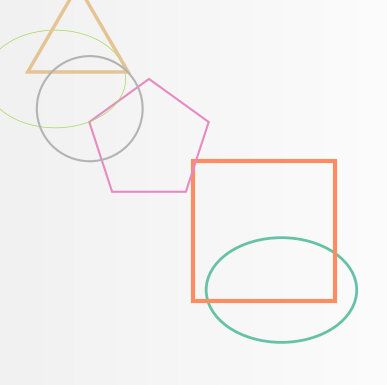[{"shape": "oval", "thickness": 2, "radius": 0.97, "center": [0.726, 0.247]}, {"shape": "square", "thickness": 3, "radius": 0.91, "center": [0.681, 0.4]}, {"shape": "pentagon", "thickness": 1.5, "radius": 0.81, "center": [0.385, 0.633]}, {"shape": "oval", "thickness": 0.5, "radius": 0.91, "center": [0.143, 0.795]}, {"shape": "triangle", "thickness": 2.5, "radius": 0.75, "center": [0.201, 0.888]}, {"shape": "circle", "thickness": 1.5, "radius": 0.68, "center": [0.232, 0.718]}]